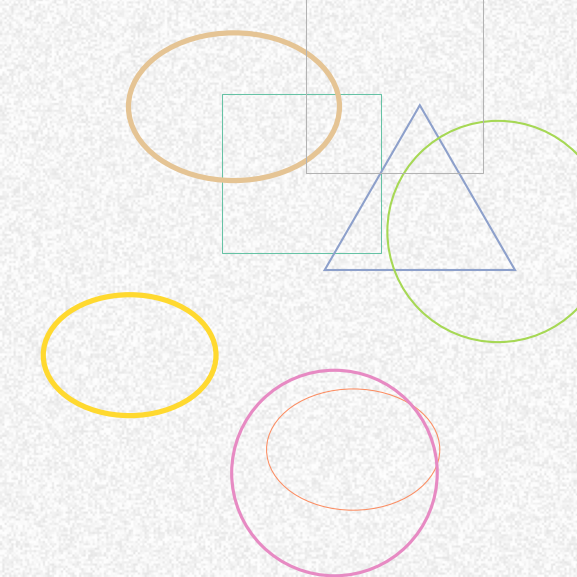[{"shape": "square", "thickness": 0.5, "radius": 0.69, "center": [0.522, 0.699]}, {"shape": "oval", "thickness": 0.5, "radius": 0.75, "center": [0.612, 0.221]}, {"shape": "triangle", "thickness": 1, "radius": 0.95, "center": [0.727, 0.627]}, {"shape": "circle", "thickness": 1.5, "radius": 0.89, "center": [0.579, 0.18]}, {"shape": "circle", "thickness": 1, "radius": 0.96, "center": [0.862, 0.598]}, {"shape": "oval", "thickness": 2.5, "radius": 0.75, "center": [0.224, 0.384]}, {"shape": "oval", "thickness": 2.5, "radius": 0.91, "center": [0.405, 0.814]}, {"shape": "square", "thickness": 0.5, "radius": 0.77, "center": [0.683, 0.852]}]